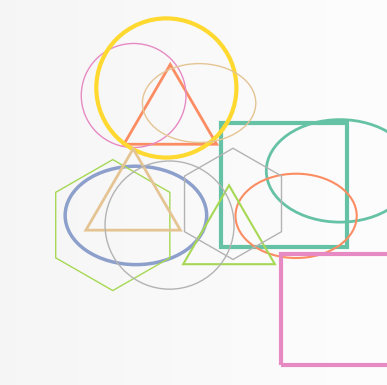[{"shape": "oval", "thickness": 2, "radius": 0.95, "center": [0.877, 0.556]}, {"shape": "square", "thickness": 3, "radius": 0.81, "center": [0.733, 0.519]}, {"shape": "triangle", "thickness": 2, "radius": 0.69, "center": [0.439, 0.694]}, {"shape": "oval", "thickness": 1.5, "radius": 0.78, "center": [0.764, 0.439]}, {"shape": "oval", "thickness": 2.5, "radius": 0.91, "center": [0.351, 0.44]}, {"shape": "circle", "thickness": 1, "radius": 0.68, "center": [0.345, 0.752]}, {"shape": "square", "thickness": 3, "radius": 0.72, "center": [0.868, 0.197]}, {"shape": "hexagon", "thickness": 1, "radius": 0.85, "center": [0.291, 0.415]}, {"shape": "triangle", "thickness": 1.5, "radius": 0.68, "center": [0.591, 0.382]}, {"shape": "circle", "thickness": 3, "radius": 0.9, "center": [0.429, 0.771]}, {"shape": "oval", "thickness": 1, "radius": 0.73, "center": [0.514, 0.732]}, {"shape": "triangle", "thickness": 2, "radius": 0.7, "center": [0.344, 0.473]}, {"shape": "hexagon", "thickness": 1, "radius": 0.72, "center": [0.601, 0.47]}, {"shape": "circle", "thickness": 1, "radius": 0.83, "center": [0.438, 0.415]}]